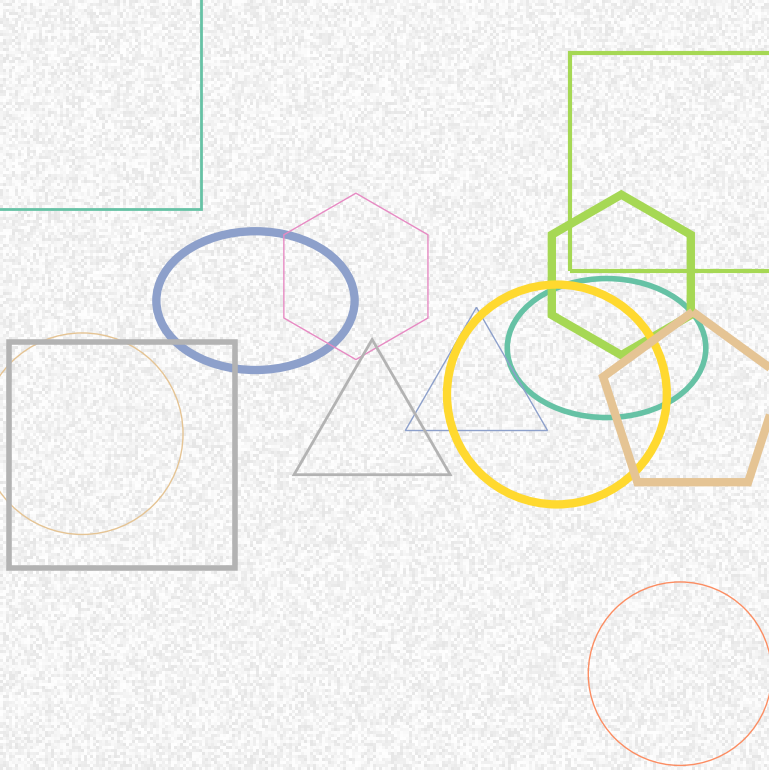[{"shape": "square", "thickness": 1, "radius": 0.72, "center": [0.117, 0.872]}, {"shape": "oval", "thickness": 2, "radius": 0.64, "center": [0.788, 0.548]}, {"shape": "circle", "thickness": 0.5, "radius": 0.6, "center": [0.883, 0.125]}, {"shape": "oval", "thickness": 3, "radius": 0.64, "center": [0.332, 0.61]}, {"shape": "triangle", "thickness": 0.5, "radius": 0.53, "center": [0.619, 0.494]}, {"shape": "hexagon", "thickness": 0.5, "radius": 0.54, "center": [0.462, 0.641]}, {"shape": "square", "thickness": 1.5, "radius": 0.71, "center": [0.881, 0.789]}, {"shape": "hexagon", "thickness": 3, "radius": 0.52, "center": [0.807, 0.643]}, {"shape": "circle", "thickness": 3, "radius": 0.71, "center": [0.723, 0.488]}, {"shape": "circle", "thickness": 0.5, "radius": 0.65, "center": [0.107, 0.437]}, {"shape": "pentagon", "thickness": 3, "radius": 0.61, "center": [0.9, 0.473]}, {"shape": "square", "thickness": 2, "radius": 0.73, "center": [0.159, 0.409]}, {"shape": "triangle", "thickness": 1, "radius": 0.59, "center": [0.483, 0.442]}]